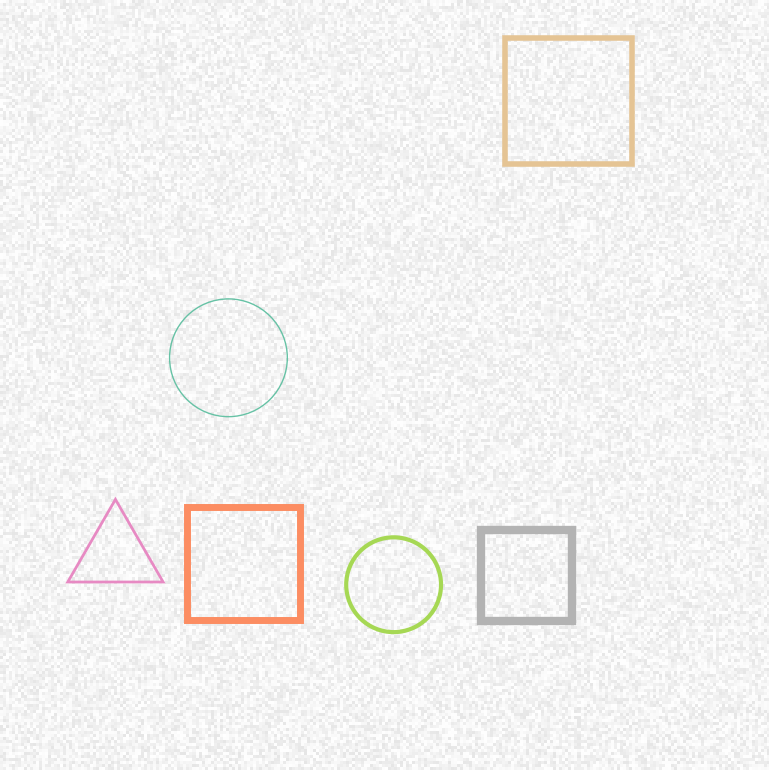[{"shape": "circle", "thickness": 0.5, "radius": 0.38, "center": [0.297, 0.535]}, {"shape": "square", "thickness": 2.5, "radius": 0.37, "center": [0.316, 0.268]}, {"shape": "triangle", "thickness": 1, "radius": 0.36, "center": [0.15, 0.28]}, {"shape": "circle", "thickness": 1.5, "radius": 0.31, "center": [0.511, 0.241]}, {"shape": "square", "thickness": 2, "radius": 0.41, "center": [0.738, 0.869]}, {"shape": "square", "thickness": 3, "radius": 0.29, "center": [0.683, 0.253]}]